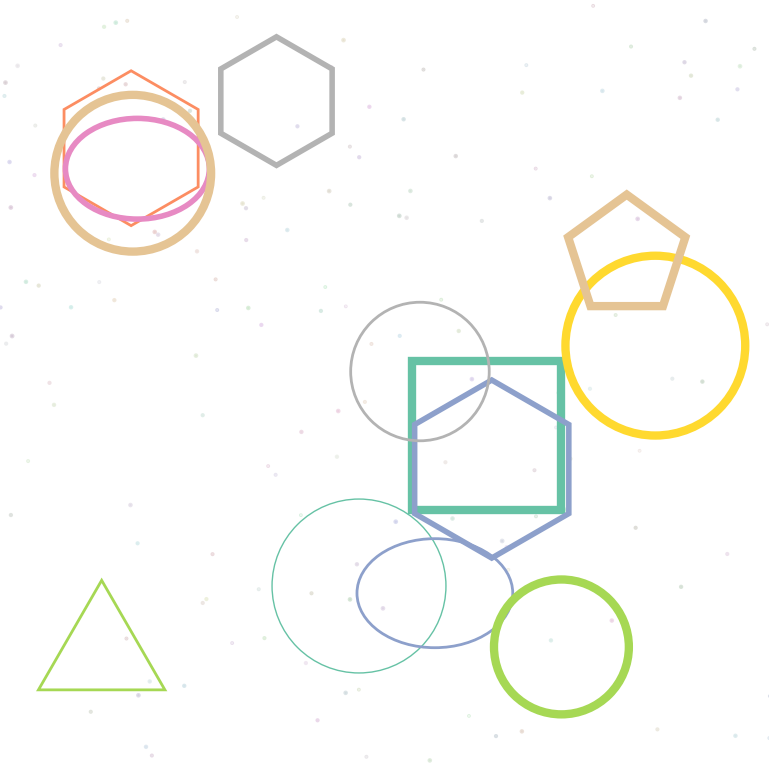[{"shape": "square", "thickness": 3, "radius": 0.49, "center": [0.632, 0.435]}, {"shape": "circle", "thickness": 0.5, "radius": 0.56, "center": [0.466, 0.239]}, {"shape": "hexagon", "thickness": 1, "radius": 0.5, "center": [0.17, 0.808]}, {"shape": "hexagon", "thickness": 2, "radius": 0.58, "center": [0.639, 0.391]}, {"shape": "oval", "thickness": 1, "radius": 0.51, "center": [0.565, 0.23]}, {"shape": "oval", "thickness": 2, "radius": 0.47, "center": [0.178, 0.781]}, {"shape": "circle", "thickness": 3, "radius": 0.44, "center": [0.729, 0.16]}, {"shape": "triangle", "thickness": 1, "radius": 0.47, "center": [0.132, 0.151]}, {"shape": "circle", "thickness": 3, "radius": 0.58, "center": [0.851, 0.551]}, {"shape": "circle", "thickness": 3, "radius": 0.51, "center": [0.172, 0.775]}, {"shape": "pentagon", "thickness": 3, "radius": 0.4, "center": [0.814, 0.667]}, {"shape": "circle", "thickness": 1, "radius": 0.45, "center": [0.545, 0.518]}, {"shape": "hexagon", "thickness": 2, "radius": 0.42, "center": [0.359, 0.869]}]